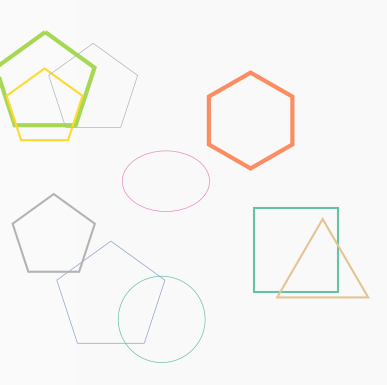[{"shape": "square", "thickness": 1.5, "radius": 0.55, "center": [0.764, 0.35]}, {"shape": "circle", "thickness": 0.5, "radius": 0.56, "center": [0.417, 0.17]}, {"shape": "hexagon", "thickness": 3, "radius": 0.62, "center": [0.647, 0.687]}, {"shape": "pentagon", "thickness": 0.5, "radius": 0.73, "center": [0.286, 0.227]}, {"shape": "oval", "thickness": 0.5, "radius": 0.56, "center": [0.428, 0.529]}, {"shape": "pentagon", "thickness": 3, "radius": 0.67, "center": [0.117, 0.783]}, {"shape": "pentagon", "thickness": 1.5, "radius": 0.51, "center": [0.115, 0.719]}, {"shape": "triangle", "thickness": 1.5, "radius": 0.68, "center": [0.833, 0.295]}, {"shape": "pentagon", "thickness": 1.5, "radius": 0.56, "center": [0.139, 0.384]}, {"shape": "pentagon", "thickness": 0.5, "radius": 0.6, "center": [0.24, 0.767]}]